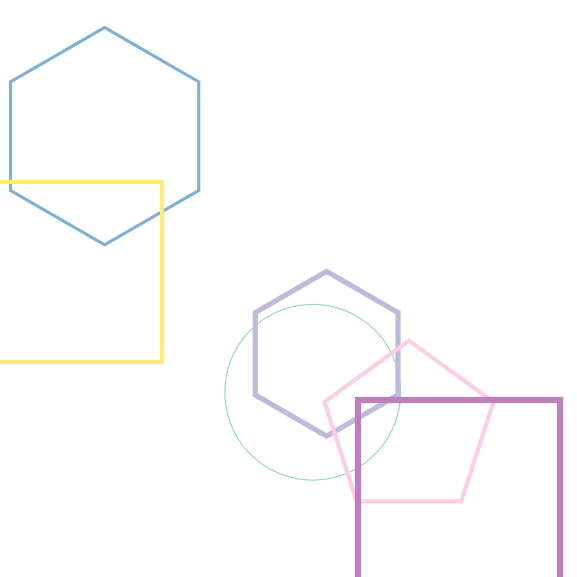[{"shape": "circle", "thickness": 0.5, "radius": 0.76, "center": [0.541, 0.32]}, {"shape": "hexagon", "thickness": 2.5, "radius": 0.71, "center": [0.566, 0.387]}, {"shape": "hexagon", "thickness": 1.5, "radius": 0.94, "center": [0.181, 0.763]}, {"shape": "pentagon", "thickness": 2, "radius": 0.77, "center": [0.708, 0.255]}, {"shape": "square", "thickness": 3, "radius": 0.88, "center": [0.795, 0.131]}, {"shape": "square", "thickness": 2, "radius": 0.78, "center": [0.125, 0.528]}]